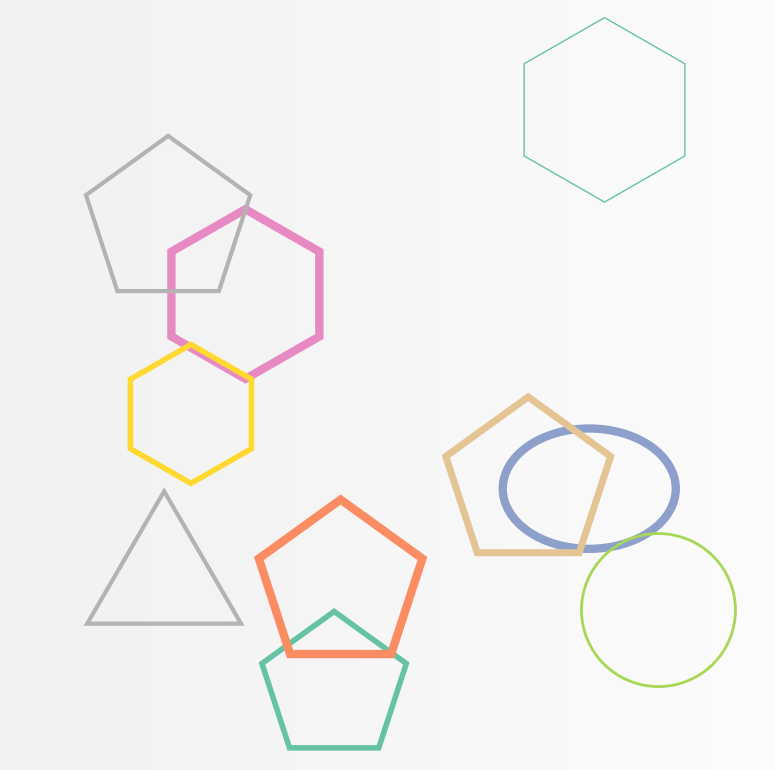[{"shape": "pentagon", "thickness": 2, "radius": 0.49, "center": [0.431, 0.108]}, {"shape": "hexagon", "thickness": 0.5, "radius": 0.6, "center": [0.78, 0.857]}, {"shape": "pentagon", "thickness": 3, "radius": 0.55, "center": [0.439, 0.24]}, {"shape": "oval", "thickness": 3, "radius": 0.56, "center": [0.76, 0.365]}, {"shape": "hexagon", "thickness": 3, "radius": 0.55, "center": [0.317, 0.618]}, {"shape": "circle", "thickness": 1, "radius": 0.5, "center": [0.85, 0.208]}, {"shape": "hexagon", "thickness": 2, "radius": 0.45, "center": [0.246, 0.462]}, {"shape": "pentagon", "thickness": 2.5, "radius": 0.56, "center": [0.682, 0.373]}, {"shape": "triangle", "thickness": 1.5, "radius": 0.57, "center": [0.212, 0.247]}, {"shape": "pentagon", "thickness": 1.5, "radius": 0.56, "center": [0.217, 0.712]}]